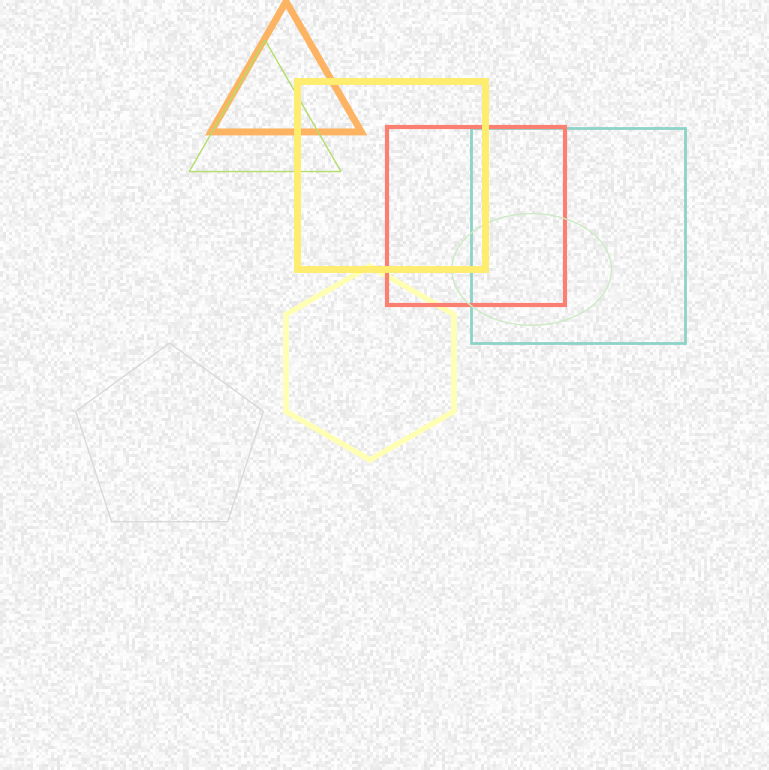[{"shape": "square", "thickness": 1, "radius": 0.7, "center": [0.751, 0.694]}, {"shape": "hexagon", "thickness": 2, "radius": 0.63, "center": [0.48, 0.529]}, {"shape": "square", "thickness": 1.5, "radius": 0.58, "center": [0.618, 0.719]}, {"shape": "triangle", "thickness": 2.5, "radius": 0.56, "center": [0.372, 0.885]}, {"shape": "triangle", "thickness": 0.5, "radius": 0.57, "center": [0.344, 0.834]}, {"shape": "pentagon", "thickness": 0.5, "radius": 0.64, "center": [0.22, 0.426]}, {"shape": "oval", "thickness": 0.5, "radius": 0.52, "center": [0.69, 0.65]}, {"shape": "square", "thickness": 2.5, "radius": 0.61, "center": [0.508, 0.773]}]